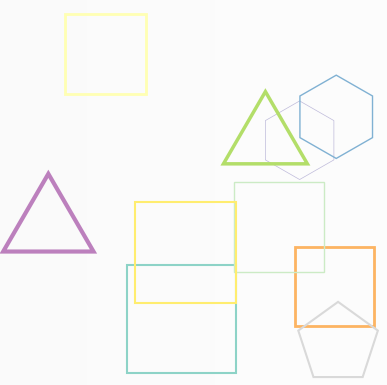[{"shape": "square", "thickness": 1.5, "radius": 0.7, "center": [0.468, 0.172]}, {"shape": "square", "thickness": 2, "radius": 0.52, "center": [0.272, 0.86]}, {"shape": "hexagon", "thickness": 0.5, "radius": 0.51, "center": [0.773, 0.636]}, {"shape": "hexagon", "thickness": 1, "radius": 0.54, "center": [0.868, 0.697]}, {"shape": "square", "thickness": 2, "radius": 0.51, "center": [0.864, 0.255]}, {"shape": "triangle", "thickness": 2.5, "radius": 0.63, "center": [0.685, 0.637]}, {"shape": "pentagon", "thickness": 1.5, "radius": 0.54, "center": [0.872, 0.108]}, {"shape": "triangle", "thickness": 3, "radius": 0.67, "center": [0.125, 0.414]}, {"shape": "square", "thickness": 1, "radius": 0.59, "center": [0.72, 0.411]}, {"shape": "square", "thickness": 1.5, "radius": 0.65, "center": [0.479, 0.344]}]